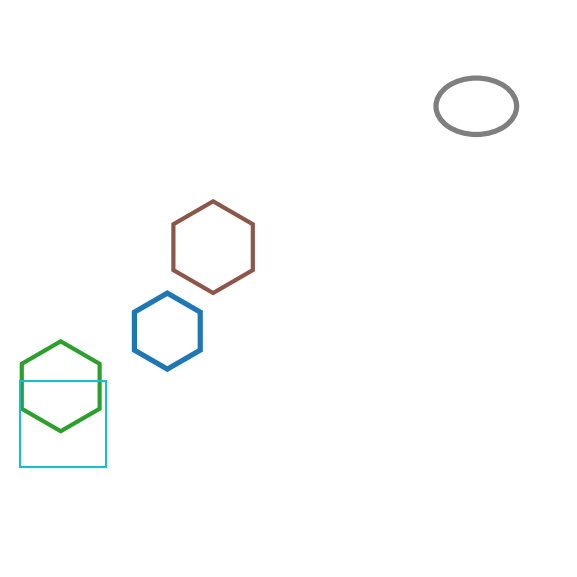[{"shape": "hexagon", "thickness": 2.5, "radius": 0.33, "center": [0.29, 0.426]}, {"shape": "hexagon", "thickness": 2, "radius": 0.39, "center": [0.105, 0.33]}, {"shape": "hexagon", "thickness": 2, "radius": 0.4, "center": [0.369, 0.571]}, {"shape": "oval", "thickness": 2.5, "radius": 0.35, "center": [0.825, 0.815]}, {"shape": "square", "thickness": 1, "radius": 0.37, "center": [0.109, 0.265]}]